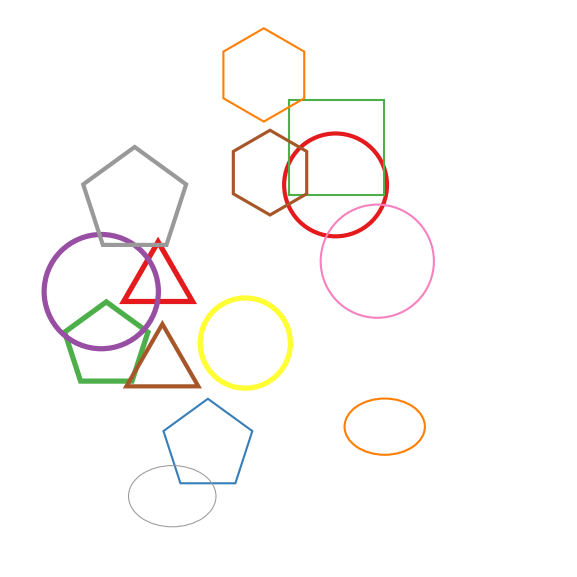[{"shape": "circle", "thickness": 2, "radius": 0.45, "center": [0.581, 0.679]}, {"shape": "triangle", "thickness": 2.5, "radius": 0.34, "center": [0.274, 0.512]}, {"shape": "pentagon", "thickness": 1, "radius": 0.4, "center": [0.36, 0.228]}, {"shape": "pentagon", "thickness": 2.5, "radius": 0.38, "center": [0.184, 0.401]}, {"shape": "square", "thickness": 1, "radius": 0.41, "center": [0.583, 0.744]}, {"shape": "circle", "thickness": 2.5, "radius": 0.49, "center": [0.175, 0.494]}, {"shape": "oval", "thickness": 1, "radius": 0.35, "center": [0.666, 0.26]}, {"shape": "hexagon", "thickness": 1, "radius": 0.4, "center": [0.457, 0.869]}, {"shape": "circle", "thickness": 2.5, "radius": 0.39, "center": [0.425, 0.405]}, {"shape": "hexagon", "thickness": 1.5, "radius": 0.37, "center": [0.468, 0.7]}, {"shape": "triangle", "thickness": 2, "radius": 0.36, "center": [0.281, 0.366]}, {"shape": "circle", "thickness": 1, "radius": 0.49, "center": [0.653, 0.547]}, {"shape": "pentagon", "thickness": 2, "radius": 0.47, "center": [0.233, 0.651]}, {"shape": "oval", "thickness": 0.5, "radius": 0.38, "center": [0.298, 0.14]}]